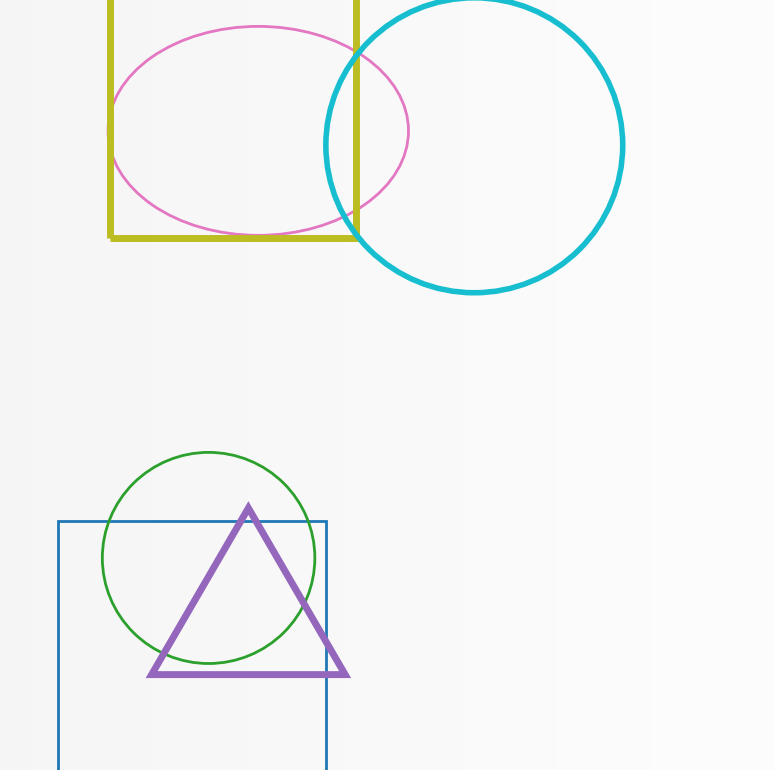[{"shape": "square", "thickness": 1, "radius": 0.86, "center": [0.247, 0.15]}, {"shape": "circle", "thickness": 1, "radius": 0.69, "center": [0.269, 0.275]}, {"shape": "triangle", "thickness": 2.5, "radius": 0.72, "center": [0.32, 0.196]}, {"shape": "oval", "thickness": 1, "radius": 0.97, "center": [0.333, 0.83]}, {"shape": "square", "thickness": 2.5, "radius": 0.79, "center": [0.301, 0.849]}, {"shape": "circle", "thickness": 2, "radius": 0.96, "center": [0.612, 0.811]}]